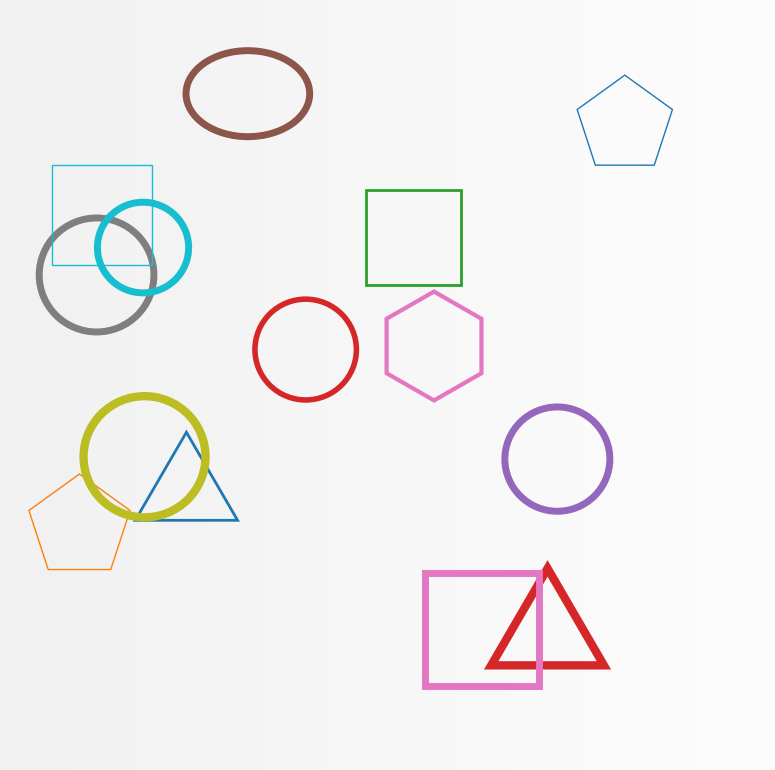[{"shape": "triangle", "thickness": 1, "radius": 0.38, "center": [0.241, 0.362]}, {"shape": "pentagon", "thickness": 0.5, "radius": 0.32, "center": [0.806, 0.838]}, {"shape": "pentagon", "thickness": 0.5, "radius": 0.34, "center": [0.103, 0.316]}, {"shape": "square", "thickness": 1, "radius": 0.31, "center": [0.534, 0.692]}, {"shape": "circle", "thickness": 2, "radius": 0.33, "center": [0.394, 0.546]}, {"shape": "triangle", "thickness": 3, "radius": 0.42, "center": [0.707, 0.178]}, {"shape": "circle", "thickness": 2.5, "radius": 0.34, "center": [0.719, 0.404]}, {"shape": "oval", "thickness": 2.5, "radius": 0.4, "center": [0.32, 0.878]}, {"shape": "square", "thickness": 2.5, "radius": 0.37, "center": [0.622, 0.182]}, {"shape": "hexagon", "thickness": 1.5, "radius": 0.35, "center": [0.56, 0.551]}, {"shape": "circle", "thickness": 2.5, "radius": 0.37, "center": [0.125, 0.643]}, {"shape": "circle", "thickness": 3, "radius": 0.39, "center": [0.186, 0.407]}, {"shape": "square", "thickness": 0.5, "radius": 0.32, "center": [0.132, 0.721]}, {"shape": "circle", "thickness": 2.5, "radius": 0.29, "center": [0.185, 0.679]}]